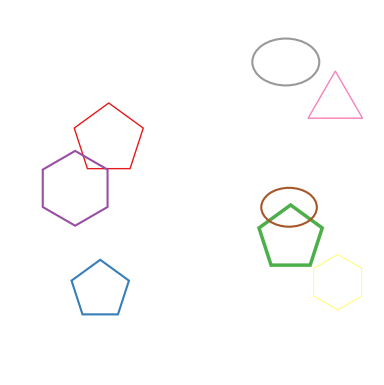[{"shape": "pentagon", "thickness": 1, "radius": 0.47, "center": [0.282, 0.638]}, {"shape": "pentagon", "thickness": 1.5, "radius": 0.39, "center": [0.26, 0.247]}, {"shape": "pentagon", "thickness": 2.5, "radius": 0.43, "center": [0.755, 0.381]}, {"shape": "hexagon", "thickness": 1.5, "radius": 0.49, "center": [0.195, 0.511]}, {"shape": "hexagon", "thickness": 0.5, "radius": 0.36, "center": [0.877, 0.267]}, {"shape": "oval", "thickness": 1.5, "radius": 0.36, "center": [0.751, 0.462]}, {"shape": "triangle", "thickness": 1, "radius": 0.41, "center": [0.871, 0.734]}, {"shape": "oval", "thickness": 1.5, "radius": 0.43, "center": [0.742, 0.839]}]